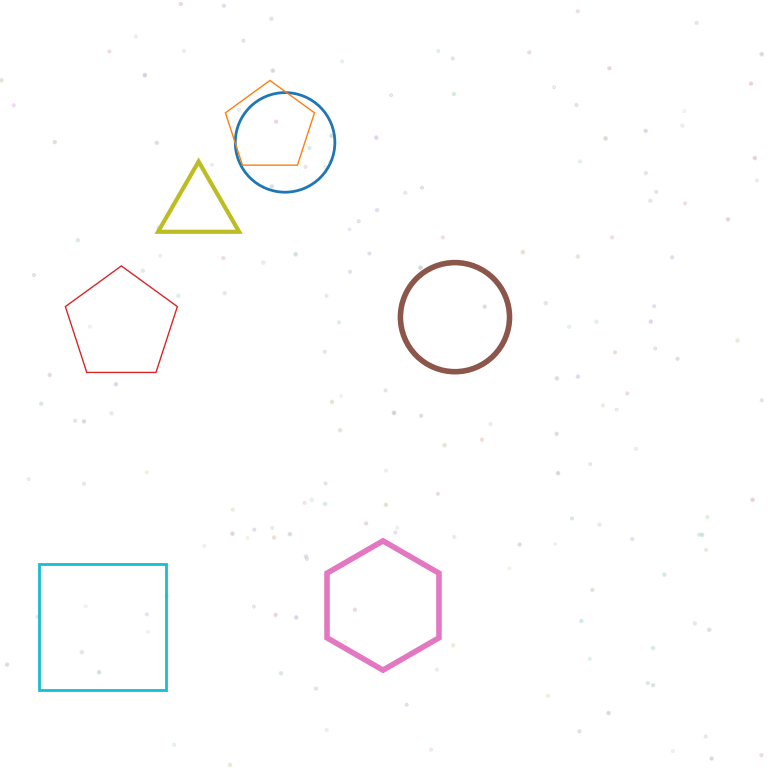[{"shape": "circle", "thickness": 1, "radius": 0.32, "center": [0.37, 0.815]}, {"shape": "pentagon", "thickness": 0.5, "radius": 0.3, "center": [0.351, 0.835]}, {"shape": "pentagon", "thickness": 0.5, "radius": 0.38, "center": [0.158, 0.578]}, {"shape": "circle", "thickness": 2, "radius": 0.35, "center": [0.591, 0.588]}, {"shape": "hexagon", "thickness": 2, "radius": 0.42, "center": [0.497, 0.214]}, {"shape": "triangle", "thickness": 1.5, "radius": 0.3, "center": [0.258, 0.729]}, {"shape": "square", "thickness": 1, "radius": 0.41, "center": [0.133, 0.186]}]